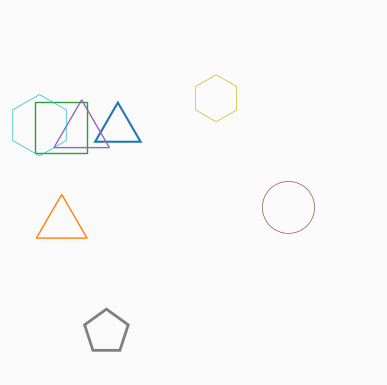[{"shape": "triangle", "thickness": 1.5, "radius": 0.34, "center": [0.304, 0.666]}, {"shape": "triangle", "thickness": 1, "radius": 0.38, "center": [0.159, 0.419]}, {"shape": "square", "thickness": 1, "radius": 0.33, "center": [0.158, 0.669]}, {"shape": "triangle", "thickness": 1, "radius": 0.41, "center": [0.211, 0.658]}, {"shape": "circle", "thickness": 0.5, "radius": 0.34, "center": [0.745, 0.461]}, {"shape": "pentagon", "thickness": 2, "radius": 0.3, "center": [0.275, 0.138]}, {"shape": "hexagon", "thickness": 0.5, "radius": 0.31, "center": [0.558, 0.745]}, {"shape": "hexagon", "thickness": 0.5, "radius": 0.4, "center": [0.102, 0.675]}]